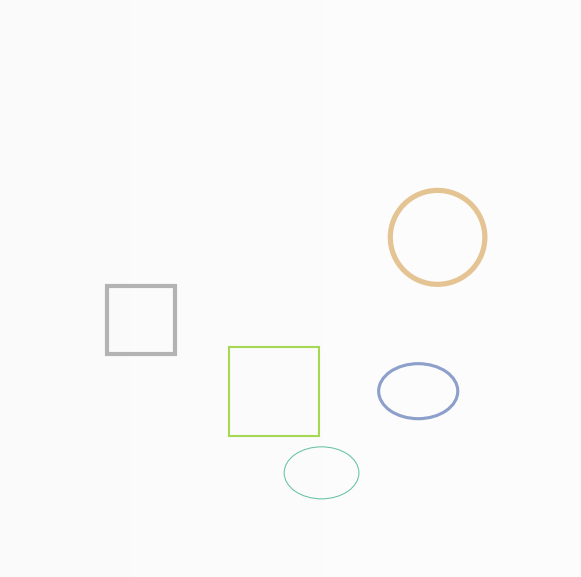[{"shape": "oval", "thickness": 0.5, "radius": 0.32, "center": [0.553, 0.18]}, {"shape": "oval", "thickness": 1.5, "radius": 0.34, "center": [0.719, 0.322]}, {"shape": "square", "thickness": 1, "radius": 0.39, "center": [0.471, 0.321]}, {"shape": "circle", "thickness": 2.5, "radius": 0.41, "center": [0.753, 0.588]}, {"shape": "square", "thickness": 2, "radius": 0.3, "center": [0.243, 0.445]}]